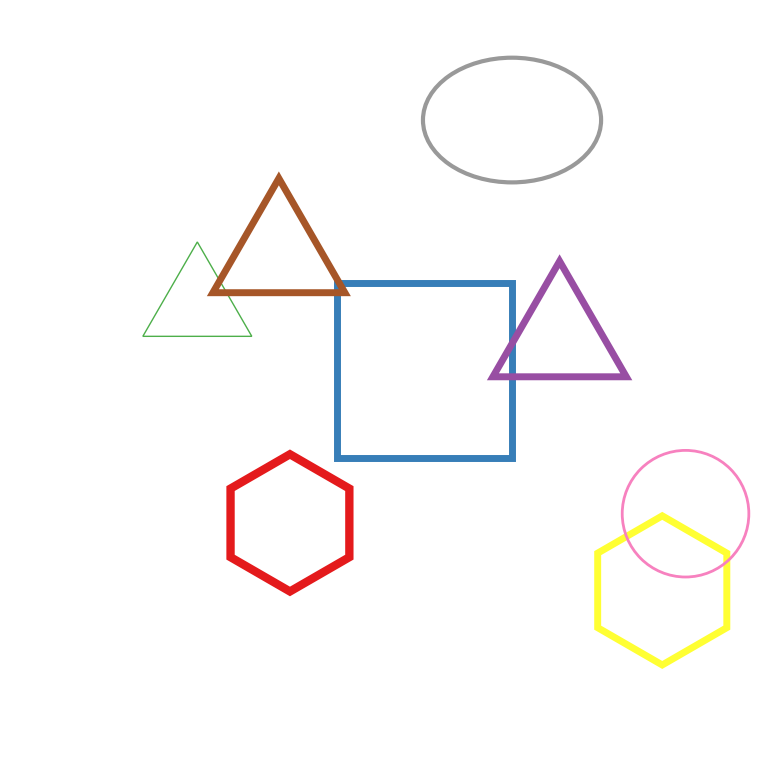[{"shape": "hexagon", "thickness": 3, "radius": 0.45, "center": [0.377, 0.321]}, {"shape": "square", "thickness": 2.5, "radius": 0.57, "center": [0.551, 0.519]}, {"shape": "triangle", "thickness": 0.5, "radius": 0.41, "center": [0.256, 0.604]}, {"shape": "triangle", "thickness": 2.5, "radius": 0.5, "center": [0.727, 0.561]}, {"shape": "hexagon", "thickness": 2.5, "radius": 0.48, "center": [0.86, 0.233]}, {"shape": "triangle", "thickness": 2.5, "radius": 0.49, "center": [0.362, 0.669]}, {"shape": "circle", "thickness": 1, "radius": 0.41, "center": [0.89, 0.333]}, {"shape": "oval", "thickness": 1.5, "radius": 0.58, "center": [0.665, 0.844]}]